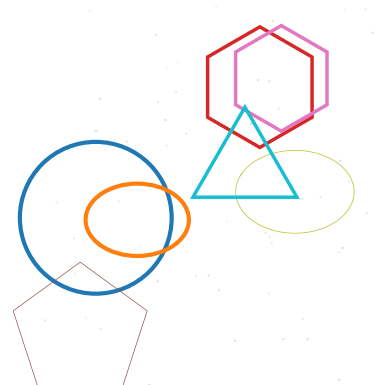[{"shape": "circle", "thickness": 3, "radius": 0.99, "center": [0.249, 0.434]}, {"shape": "oval", "thickness": 3, "radius": 0.67, "center": [0.356, 0.429]}, {"shape": "hexagon", "thickness": 2.5, "radius": 0.78, "center": [0.675, 0.774]}, {"shape": "pentagon", "thickness": 0.5, "radius": 0.92, "center": [0.208, 0.136]}, {"shape": "hexagon", "thickness": 2.5, "radius": 0.69, "center": [0.731, 0.796]}, {"shape": "oval", "thickness": 0.5, "radius": 0.77, "center": [0.766, 0.502]}, {"shape": "triangle", "thickness": 2.5, "radius": 0.78, "center": [0.636, 0.566]}]